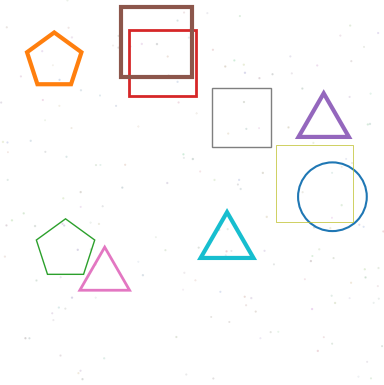[{"shape": "circle", "thickness": 1.5, "radius": 0.45, "center": [0.863, 0.489]}, {"shape": "pentagon", "thickness": 3, "radius": 0.37, "center": [0.141, 0.841]}, {"shape": "pentagon", "thickness": 1, "radius": 0.4, "center": [0.17, 0.352]}, {"shape": "square", "thickness": 2, "radius": 0.43, "center": [0.422, 0.836]}, {"shape": "triangle", "thickness": 3, "radius": 0.38, "center": [0.841, 0.682]}, {"shape": "square", "thickness": 3, "radius": 0.46, "center": [0.406, 0.89]}, {"shape": "triangle", "thickness": 2, "radius": 0.37, "center": [0.272, 0.283]}, {"shape": "square", "thickness": 1, "radius": 0.38, "center": [0.628, 0.695]}, {"shape": "square", "thickness": 0.5, "radius": 0.5, "center": [0.818, 0.524]}, {"shape": "triangle", "thickness": 3, "radius": 0.4, "center": [0.59, 0.37]}]